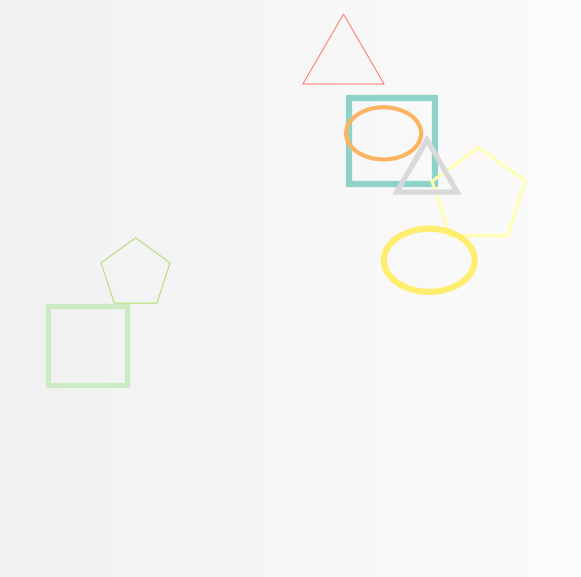[{"shape": "square", "thickness": 3, "radius": 0.37, "center": [0.675, 0.755]}, {"shape": "pentagon", "thickness": 1.5, "radius": 0.42, "center": [0.823, 0.659]}, {"shape": "triangle", "thickness": 0.5, "radius": 0.4, "center": [0.591, 0.894]}, {"shape": "oval", "thickness": 2, "radius": 0.32, "center": [0.66, 0.768]}, {"shape": "pentagon", "thickness": 0.5, "radius": 0.31, "center": [0.233, 0.525]}, {"shape": "triangle", "thickness": 2.5, "radius": 0.3, "center": [0.735, 0.697]}, {"shape": "square", "thickness": 2.5, "radius": 0.34, "center": [0.15, 0.401]}, {"shape": "oval", "thickness": 3, "radius": 0.39, "center": [0.739, 0.548]}]